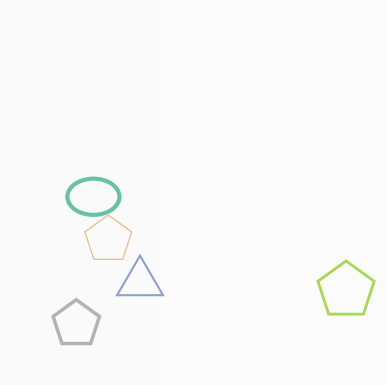[{"shape": "oval", "thickness": 3, "radius": 0.34, "center": [0.241, 0.489]}, {"shape": "triangle", "thickness": 1.5, "radius": 0.34, "center": [0.361, 0.267]}, {"shape": "pentagon", "thickness": 2, "radius": 0.38, "center": [0.893, 0.246]}, {"shape": "pentagon", "thickness": 1, "radius": 0.32, "center": [0.279, 0.378]}, {"shape": "pentagon", "thickness": 2.5, "radius": 0.31, "center": [0.197, 0.159]}]